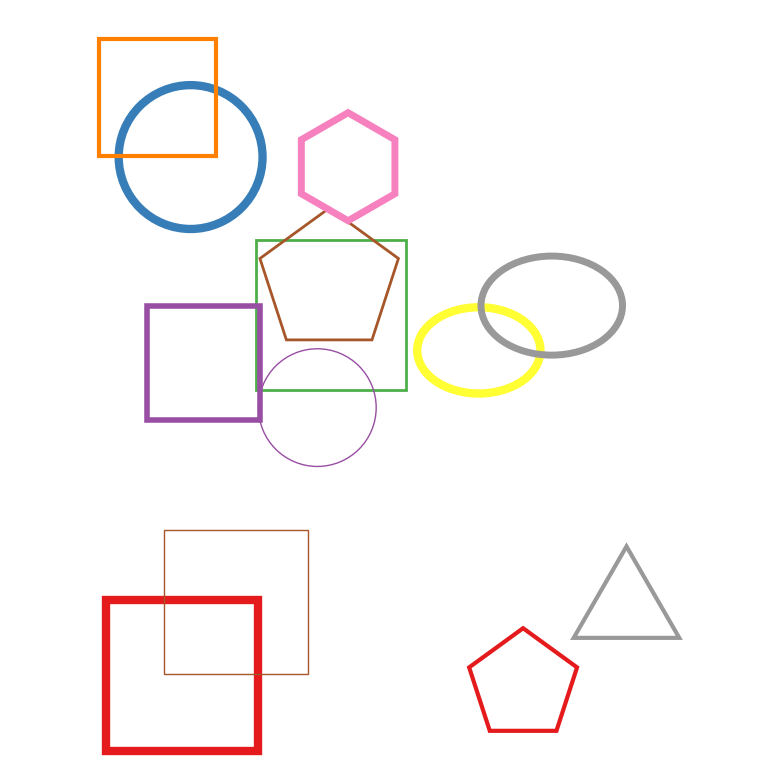[{"shape": "square", "thickness": 3, "radius": 0.49, "center": [0.236, 0.123]}, {"shape": "pentagon", "thickness": 1.5, "radius": 0.37, "center": [0.679, 0.11]}, {"shape": "circle", "thickness": 3, "radius": 0.47, "center": [0.248, 0.796]}, {"shape": "square", "thickness": 1, "radius": 0.49, "center": [0.43, 0.591]}, {"shape": "circle", "thickness": 0.5, "radius": 0.38, "center": [0.412, 0.471]}, {"shape": "square", "thickness": 2, "radius": 0.37, "center": [0.264, 0.529]}, {"shape": "square", "thickness": 1.5, "radius": 0.38, "center": [0.205, 0.873]}, {"shape": "oval", "thickness": 3, "radius": 0.4, "center": [0.622, 0.545]}, {"shape": "pentagon", "thickness": 1, "radius": 0.47, "center": [0.428, 0.635]}, {"shape": "square", "thickness": 0.5, "radius": 0.47, "center": [0.307, 0.218]}, {"shape": "hexagon", "thickness": 2.5, "radius": 0.35, "center": [0.452, 0.783]}, {"shape": "oval", "thickness": 2.5, "radius": 0.46, "center": [0.717, 0.603]}, {"shape": "triangle", "thickness": 1.5, "radius": 0.4, "center": [0.814, 0.211]}]